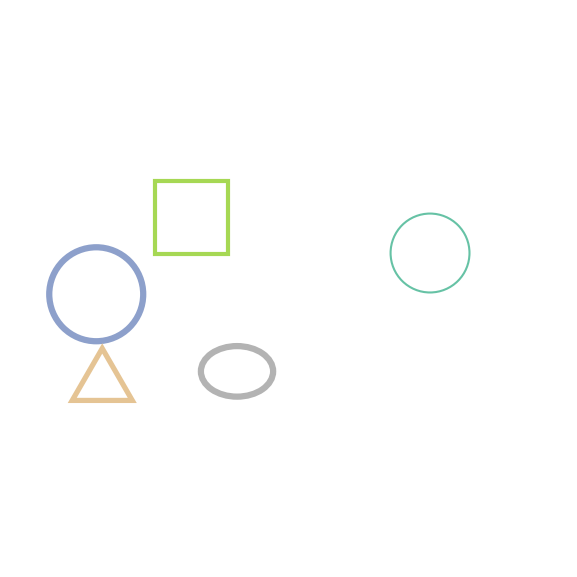[{"shape": "circle", "thickness": 1, "radius": 0.34, "center": [0.745, 0.561]}, {"shape": "circle", "thickness": 3, "radius": 0.41, "center": [0.167, 0.49]}, {"shape": "square", "thickness": 2, "radius": 0.32, "center": [0.332, 0.623]}, {"shape": "triangle", "thickness": 2.5, "radius": 0.3, "center": [0.177, 0.336]}, {"shape": "oval", "thickness": 3, "radius": 0.31, "center": [0.41, 0.356]}]